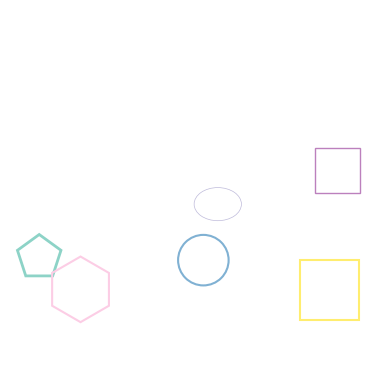[{"shape": "pentagon", "thickness": 2, "radius": 0.3, "center": [0.102, 0.331]}, {"shape": "oval", "thickness": 0.5, "radius": 0.31, "center": [0.566, 0.47]}, {"shape": "circle", "thickness": 1.5, "radius": 0.33, "center": [0.528, 0.324]}, {"shape": "hexagon", "thickness": 1.5, "radius": 0.43, "center": [0.209, 0.248]}, {"shape": "square", "thickness": 1, "radius": 0.29, "center": [0.877, 0.558]}, {"shape": "square", "thickness": 1.5, "radius": 0.38, "center": [0.855, 0.247]}]